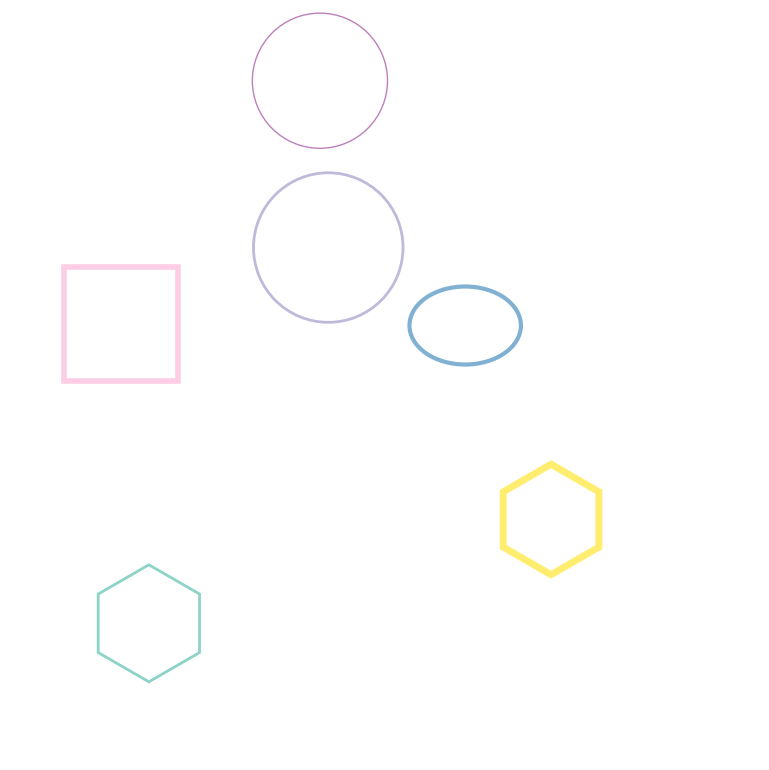[{"shape": "hexagon", "thickness": 1, "radius": 0.38, "center": [0.193, 0.191]}, {"shape": "circle", "thickness": 1, "radius": 0.49, "center": [0.426, 0.678]}, {"shape": "oval", "thickness": 1.5, "radius": 0.36, "center": [0.604, 0.577]}, {"shape": "square", "thickness": 2, "radius": 0.37, "center": [0.158, 0.579]}, {"shape": "circle", "thickness": 0.5, "radius": 0.44, "center": [0.415, 0.895]}, {"shape": "hexagon", "thickness": 2.5, "radius": 0.36, "center": [0.716, 0.325]}]